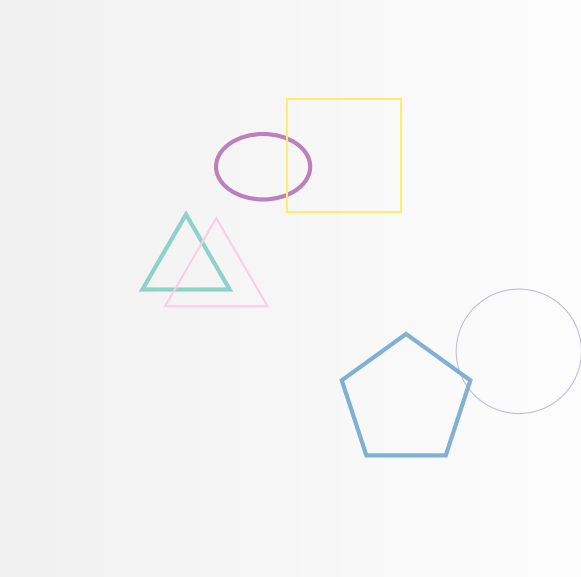[{"shape": "triangle", "thickness": 2, "radius": 0.43, "center": [0.32, 0.541]}, {"shape": "circle", "thickness": 0.5, "radius": 0.54, "center": [0.893, 0.391]}, {"shape": "pentagon", "thickness": 2, "radius": 0.58, "center": [0.699, 0.305]}, {"shape": "triangle", "thickness": 1, "radius": 0.51, "center": [0.372, 0.52]}, {"shape": "oval", "thickness": 2, "radius": 0.4, "center": [0.453, 0.71]}, {"shape": "square", "thickness": 1, "radius": 0.49, "center": [0.592, 0.73]}]